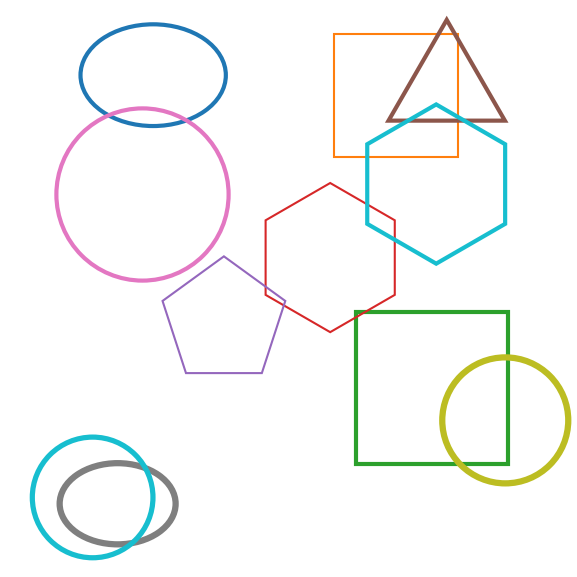[{"shape": "oval", "thickness": 2, "radius": 0.63, "center": [0.265, 0.869]}, {"shape": "square", "thickness": 1, "radius": 0.53, "center": [0.686, 0.834]}, {"shape": "square", "thickness": 2, "radius": 0.66, "center": [0.748, 0.327]}, {"shape": "hexagon", "thickness": 1, "radius": 0.65, "center": [0.572, 0.553]}, {"shape": "pentagon", "thickness": 1, "radius": 0.56, "center": [0.388, 0.443]}, {"shape": "triangle", "thickness": 2, "radius": 0.58, "center": [0.774, 0.848]}, {"shape": "circle", "thickness": 2, "radius": 0.75, "center": [0.247, 0.662]}, {"shape": "oval", "thickness": 3, "radius": 0.5, "center": [0.204, 0.127]}, {"shape": "circle", "thickness": 3, "radius": 0.55, "center": [0.875, 0.271]}, {"shape": "circle", "thickness": 2.5, "radius": 0.52, "center": [0.16, 0.138]}, {"shape": "hexagon", "thickness": 2, "radius": 0.69, "center": [0.755, 0.68]}]